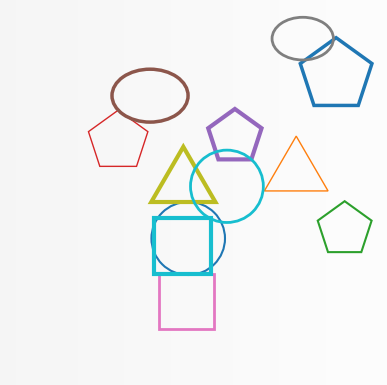[{"shape": "pentagon", "thickness": 2.5, "radius": 0.49, "center": [0.867, 0.805]}, {"shape": "circle", "thickness": 1.5, "radius": 0.47, "center": [0.486, 0.381]}, {"shape": "triangle", "thickness": 1, "radius": 0.47, "center": [0.764, 0.552]}, {"shape": "pentagon", "thickness": 1.5, "radius": 0.37, "center": [0.889, 0.404]}, {"shape": "pentagon", "thickness": 1, "radius": 0.4, "center": [0.305, 0.633]}, {"shape": "pentagon", "thickness": 3, "radius": 0.36, "center": [0.606, 0.645]}, {"shape": "oval", "thickness": 2.5, "radius": 0.49, "center": [0.387, 0.752]}, {"shape": "square", "thickness": 2, "radius": 0.35, "center": [0.481, 0.217]}, {"shape": "oval", "thickness": 2, "radius": 0.4, "center": [0.781, 0.9]}, {"shape": "triangle", "thickness": 3, "radius": 0.48, "center": [0.473, 0.523]}, {"shape": "square", "thickness": 3, "radius": 0.37, "center": [0.47, 0.362]}, {"shape": "circle", "thickness": 2, "radius": 0.47, "center": [0.586, 0.516]}]